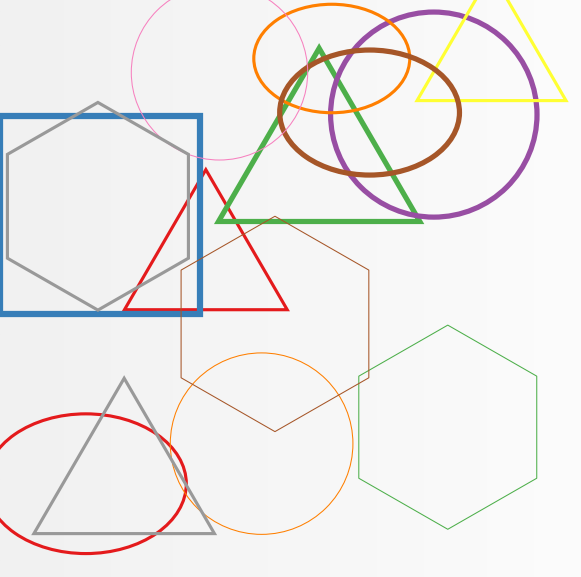[{"shape": "oval", "thickness": 1.5, "radius": 0.86, "center": [0.148, 0.162]}, {"shape": "triangle", "thickness": 1.5, "radius": 0.81, "center": [0.354, 0.544]}, {"shape": "square", "thickness": 3, "radius": 0.86, "center": [0.172, 0.627]}, {"shape": "triangle", "thickness": 2.5, "radius": 1.0, "center": [0.549, 0.716]}, {"shape": "hexagon", "thickness": 0.5, "radius": 0.88, "center": [0.77, 0.259]}, {"shape": "circle", "thickness": 2.5, "radius": 0.89, "center": [0.746, 0.801]}, {"shape": "oval", "thickness": 1.5, "radius": 0.67, "center": [0.571, 0.898]}, {"shape": "circle", "thickness": 0.5, "radius": 0.79, "center": [0.45, 0.231]}, {"shape": "triangle", "thickness": 1.5, "radius": 0.74, "center": [0.846, 0.899]}, {"shape": "oval", "thickness": 2.5, "radius": 0.77, "center": [0.636, 0.804]}, {"shape": "hexagon", "thickness": 0.5, "radius": 0.93, "center": [0.473, 0.438]}, {"shape": "circle", "thickness": 0.5, "radius": 0.76, "center": [0.378, 0.874]}, {"shape": "hexagon", "thickness": 1.5, "radius": 0.9, "center": [0.168, 0.642]}, {"shape": "triangle", "thickness": 1.5, "radius": 0.9, "center": [0.214, 0.165]}]